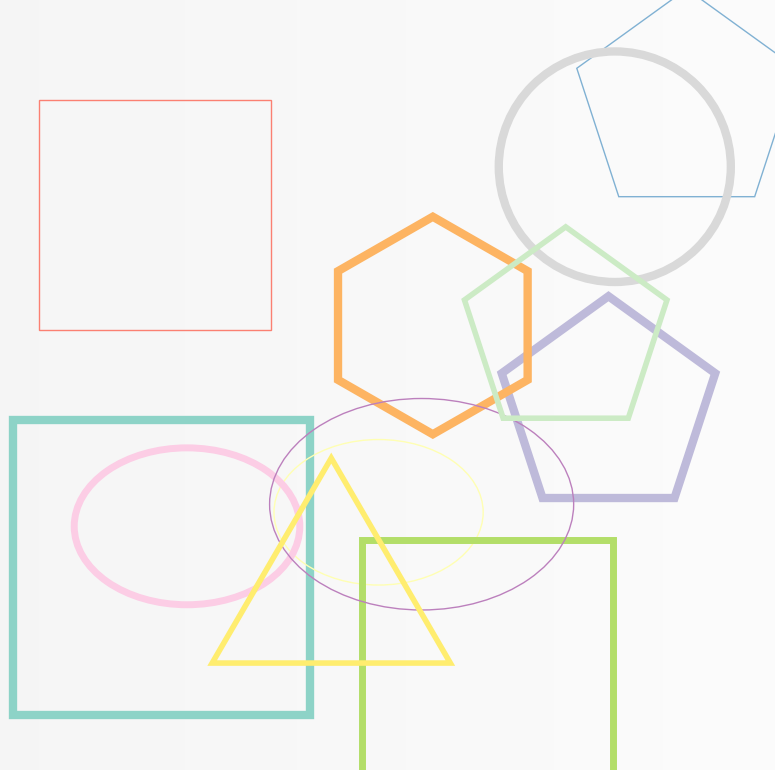[{"shape": "square", "thickness": 3, "radius": 0.96, "center": [0.209, 0.263]}, {"shape": "oval", "thickness": 0.5, "radius": 0.67, "center": [0.488, 0.335]}, {"shape": "pentagon", "thickness": 3, "radius": 0.72, "center": [0.785, 0.47]}, {"shape": "square", "thickness": 0.5, "radius": 0.75, "center": [0.2, 0.721]}, {"shape": "pentagon", "thickness": 0.5, "radius": 0.75, "center": [0.886, 0.865]}, {"shape": "hexagon", "thickness": 3, "radius": 0.71, "center": [0.558, 0.577]}, {"shape": "square", "thickness": 2.5, "radius": 0.81, "center": [0.629, 0.138]}, {"shape": "oval", "thickness": 2.5, "radius": 0.73, "center": [0.241, 0.316]}, {"shape": "circle", "thickness": 3, "radius": 0.75, "center": [0.793, 0.783]}, {"shape": "oval", "thickness": 0.5, "radius": 0.98, "center": [0.544, 0.345]}, {"shape": "pentagon", "thickness": 2, "radius": 0.69, "center": [0.73, 0.568]}, {"shape": "triangle", "thickness": 2, "radius": 0.89, "center": [0.427, 0.228]}]